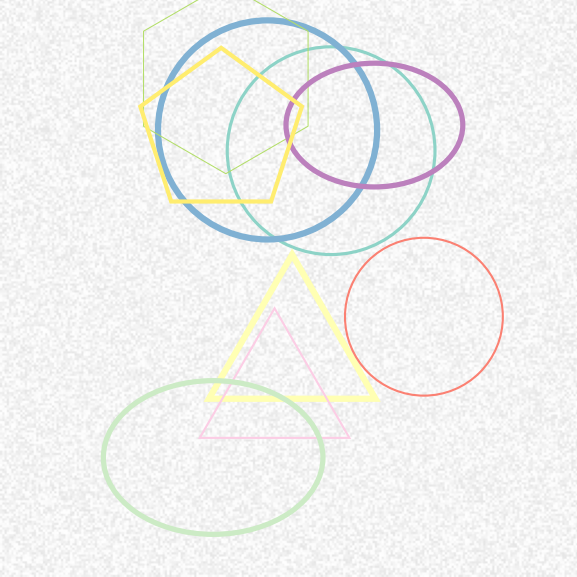[{"shape": "circle", "thickness": 1.5, "radius": 0.9, "center": [0.573, 0.738]}, {"shape": "triangle", "thickness": 3, "radius": 0.83, "center": [0.506, 0.392]}, {"shape": "circle", "thickness": 1, "radius": 0.68, "center": [0.734, 0.451]}, {"shape": "circle", "thickness": 3, "radius": 0.95, "center": [0.463, 0.774]}, {"shape": "hexagon", "thickness": 0.5, "radius": 0.82, "center": [0.391, 0.863]}, {"shape": "triangle", "thickness": 1, "radius": 0.75, "center": [0.475, 0.316]}, {"shape": "oval", "thickness": 2.5, "radius": 0.77, "center": [0.648, 0.783]}, {"shape": "oval", "thickness": 2.5, "radius": 0.95, "center": [0.369, 0.207]}, {"shape": "pentagon", "thickness": 2, "radius": 0.74, "center": [0.383, 0.769]}]